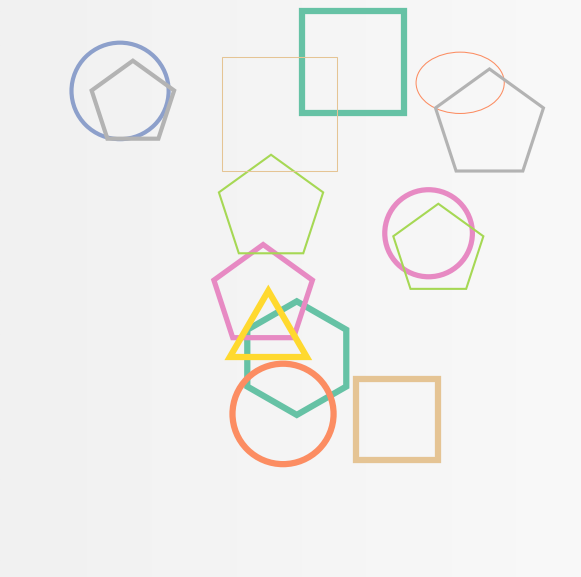[{"shape": "square", "thickness": 3, "radius": 0.44, "center": [0.607, 0.892]}, {"shape": "hexagon", "thickness": 3, "radius": 0.49, "center": [0.511, 0.379]}, {"shape": "oval", "thickness": 0.5, "radius": 0.38, "center": [0.792, 0.856]}, {"shape": "circle", "thickness": 3, "radius": 0.43, "center": [0.487, 0.282]}, {"shape": "circle", "thickness": 2, "radius": 0.42, "center": [0.207, 0.842]}, {"shape": "pentagon", "thickness": 2.5, "radius": 0.45, "center": [0.453, 0.487]}, {"shape": "circle", "thickness": 2.5, "radius": 0.38, "center": [0.737, 0.595]}, {"shape": "pentagon", "thickness": 1, "radius": 0.47, "center": [0.466, 0.637]}, {"shape": "pentagon", "thickness": 1, "radius": 0.41, "center": [0.754, 0.565]}, {"shape": "triangle", "thickness": 3, "radius": 0.38, "center": [0.462, 0.419]}, {"shape": "square", "thickness": 0.5, "radius": 0.5, "center": [0.48, 0.802]}, {"shape": "square", "thickness": 3, "radius": 0.35, "center": [0.683, 0.273]}, {"shape": "pentagon", "thickness": 1.5, "radius": 0.49, "center": [0.842, 0.782]}, {"shape": "pentagon", "thickness": 2, "radius": 0.37, "center": [0.229, 0.819]}]